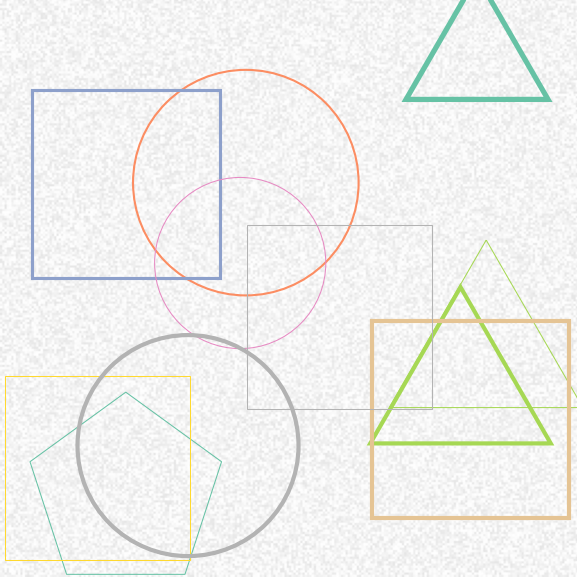[{"shape": "triangle", "thickness": 2.5, "radius": 0.71, "center": [0.826, 0.898]}, {"shape": "pentagon", "thickness": 0.5, "radius": 0.87, "center": [0.218, 0.146]}, {"shape": "circle", "thickness": 1, "radius": 0.98, "center": [0.426, 0.683]}, {"shape": "square", "thickness": 1.5, "radius": 0.81, "center": [0.218, 0.68]}, {"shape": "circle", "thickness": 0.5, "radius": 0.74, "center": [0.416, 0.544]}, {"shape": "triangle", "thickness": 0.5, "radius": 0.97, "center": [0.842, 0.39]}, {"shape": "triangle", "thickness": 2, "radius": 0.9, "center": [0.797, 0.322]}, {"shape": "square", "thickness": 0.5, "radius": 0.8, "center": [0.169, 0.189]}, {"shape": "square", "thickness": 2, "radius": 0.85, "center": [0.815, 0.273]}, {"shape": "circle", "thickness": 2, "radius": 0.96, "center": [0.326, 0.228]}, {"shape": "square", "thickness": 0.5, "radius": 0.8, "center": [0.588, 0.45]}]